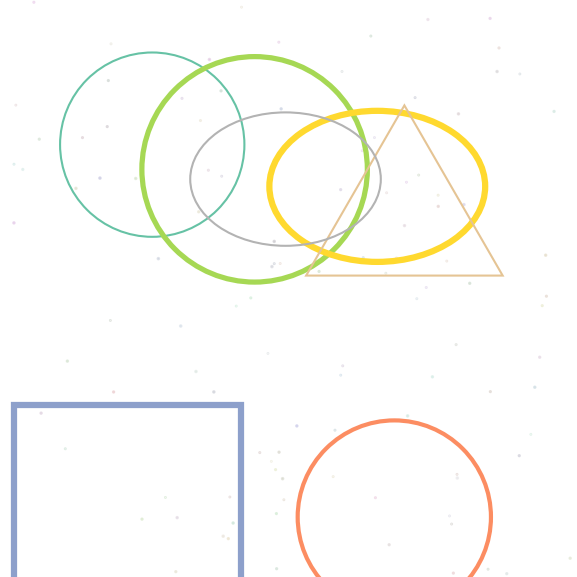[{"shape": "circle", "thickness": 1, "radius": 0.8, "center": [0.264, 0.749]}, {"shape": "circle", "thickness": 2, "radius": 0.84, "center": [0.683, 0.104]}, {"shape": "square", "thickness": 3, "radius": 0.98, "center": [0.221, 0.101]}, {"shape": "circle", "thickness": 2.5, "radius": 0.98, "center": [0.441, 0.706]}, {"shape": "oval", "thickness": 3, "radius": 0.93, "center": [0.653, 0.676]}, {"shape": "triangle", "thickness": 1, "radius": 0.98, "center": [0.7, 0.62]}, {"shape": "oval", "thickness": 1, "radius": 0.83, "center": [0.494, 0.689]}]